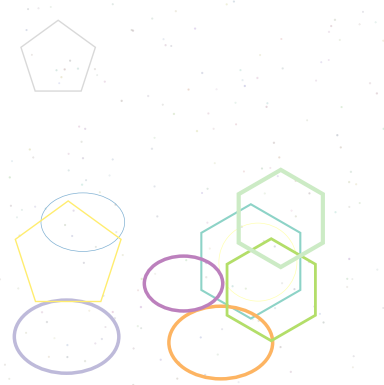[{"shape": "hexagon", "thickness": 1.5, "radius": 0.74, "center": [0.651, 0.321]}, {"shape": "circle", "thickness": 0.5, "radius": 0.51, "center": [0.67, 0.319]}, {"shape": "oval", "thickness": 2.5, "radius": 0.68, "center": [0.173, 0.126]}, {"shape": "oval", "thickness": 0.5, "radius": 0.54, "center": [0.215, 0.423]}, {"shape": "oval", "thickness": 2.5, "radius": 0.67, "center": [0.573, 0.11]}, {"shape": "hexagon", "thickness": 2, "radius": 0.66, "center": [0.704, 0.247]}, {"shape": "pentagon", "thickness": 1, "radius": 0.51, "center": [0.151, 0.846]}, {"shape": "oval", "thickness": 2.5, "radius": 0.51, "center": [0.477, 0.264]}, {"shape": "hexagon", "thickness": 3, "radius": 0.63, "center": [0.729, 0.433]}, {"shape": "pentagon", "thickness": 1, "radius": 0.72, "center": [0.177, 0.334]}]